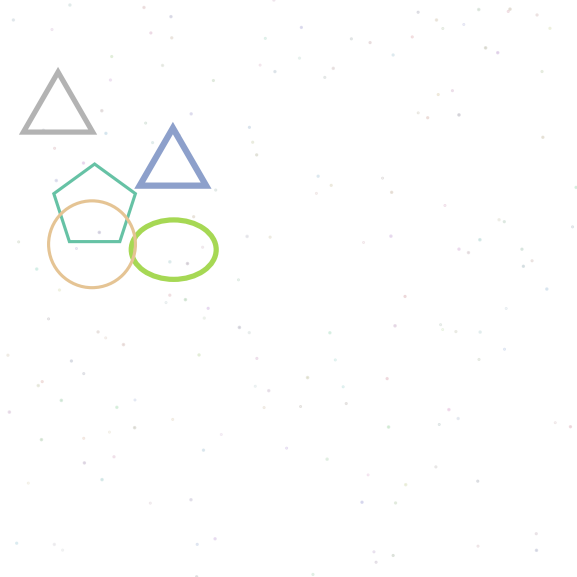[{"shape": "pentagon", "thickness": 1.5, "radius": 0.37, "center": [0.164, 0.641]}, {"shape": "triangle", "thickness": 3, "radius": 0.33, "center": [0.299, 0.711]}, {"shape": "oval", "thickness": 2.5, "radius": 0.37, "center": [0.301, 0.567]}, {"shape": "circle", "thickness": 1.5, "radius": 0.38, "center": [0.159, 0.576]}, {"shape": "triangle", "thickness": 2.5, "radius": 0.35, "center": [0.101, 0.805]}]